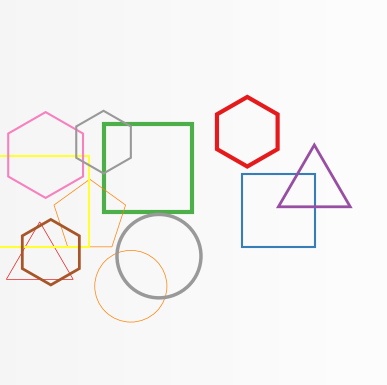[{"shape": "triangle", "thickness": 0.5, "radius": 0.5, "center": [0.103, 0.324]}, {"shape": "hexagon", "thickness": 3, "radius": 0.45, "center": [0.638, 0.658]}, {"shape": "square", "thickness": 1.5, "radius": 0.47, "center": [0.718, 0.454]}, {"shape": "square", "thickness": 3, "radius": 0.57, "center": [0.381, 0.563]}, {"shape": "triangle", "thickness": 2, "radius": 0.54, "center": [0.811, 0.516]}, {"shape": "circle", "thickness": 0.5, "radius": 0.47, "center": [0.338, 0.257]}, {"shape": "pentagon", "thickness": 0.5, "radius": 0.49, "center": [0.232, 0.437]}, {"shape": "square", "thickness": 1.5, "radius": 0.59, "center": [0.113, 0.476]}, {"shape": "hexagon", "thickness": 2, "radius": 0.43, "center": [0.131, 0.345]}, {"shape": "hexagon", "thickness": 1.5, "radius": 0.56, "center": [0.118, 0.597]}, {"shape": "hexagon", "thickness": 1.5, "radius": 0.41, "center": [0.267, 0.631]}, {"shape": "circle", "thickness": 2.5, "radius": 0.54, "center": [0.41, 0.335]}]